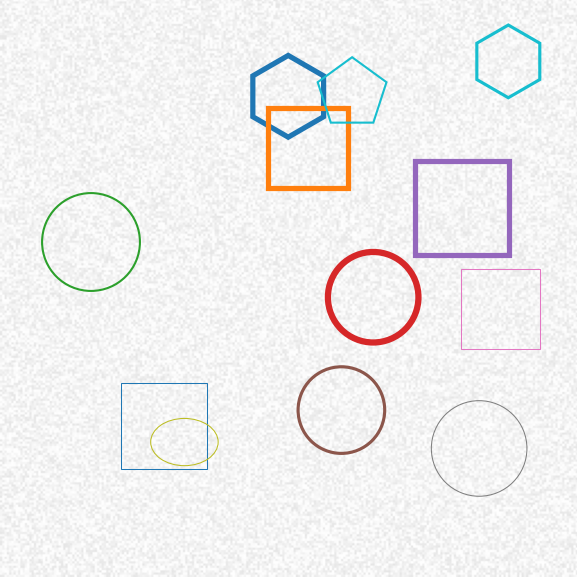[{"shape": "hexagon", "thickness": 2.5, "radius": 0.35, "center": [0.499, 0.832]}, {"shape": "square", "thickness": 0.5, "radius": 0.37, "center": [0.284, 0.261]}, {"shape": "square", "thickness": 2.5, "radius": 0.35, "center": [0.533, 0.744]}, {"shape": "circle", "thickness": 1, "radius": 0.42, "center": [0.158, 0.58]}, {"shape": "circle", "thickness": 3, "radius": 0.39, "center": [0.646, 0.484]}, {"shape": "square", "thickness": 2.5, "radius": 0.41, "center": [0.8, 0.639]}, {"shape": "circle", "thickness": 1.5, "radius": 0.37, "center": [0.591, 0.289]}, {"shape": "square", "thickness": 0.5, "radius": 0.35, "center": [0.867, 0.465]}, {"shape": "circle", "thickness": 0.5, "radius": 0.41, "center": [0.83, 0.223]}, {"shape": "oval", "thickness": 0.5, "radius": 0.29, "center": [0.319, 0.234]}, {"shape": "hexagon", "thickness": 1.5, "radius": 0.31, "center": [0.88, 0.893]}, {"shape": "pentagon", "thickness": 1, "radius": 0.31, "center": [0.61, 0.837]}]